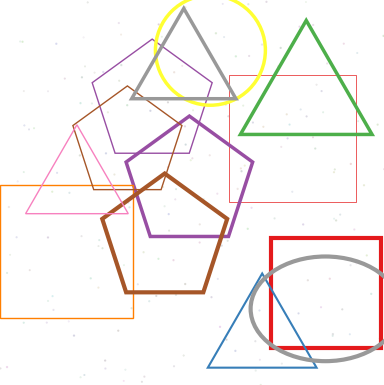[{"shape": "square", "thickness": 0.5, "radius": 0.82, "center": [0.76, 0.64]}, {"shape": "square", "thickness": 3, "radius": 0.71, "center": [0.847, 0.239]}, {"shape": "triangle", "thickness": 1.5, "radius": 0.82, "center": [0.681, 0.127]}, {"shape": "triangle", "thickness": 2.5, "radius": 0.99, "center": [0.795, 0.749]}, {"shape": "pentagon", "thickness": 1, "radius": 0.82, "center": [0.395, 0.735]}, {"shape": "pentagon", "thickness": 2.5, "radius": 0.86, "center": [0.492, 0.526]}, {"shape": "square", "thickness": 1, "radius": 0.86, "center": [0.173, 0.347]}, {"shape": "circle", "thickness": 2.5, "radius": 0.71, "center": [0.547, 0.869]}, {"shape": "pentagon", "thickness": 3, "radius": 0.85, "center": [0.428, 0.379]}, {"shape": "pentagon", "thickness": 1, "radius": 0.74, "center": [0.331, 0.628]}, {"shape": "triangle", "thickness": 1, "radius": 0.77, "center": [0.2, 0.522]}, {"shape": "triangle", "thickness": 2.5, "radius": 0.78, "center": [0.477, 0.822]}, {"shape": "oval", "thickness": 3, "radius": 0.97, "center": [0.845, 0.198]}]